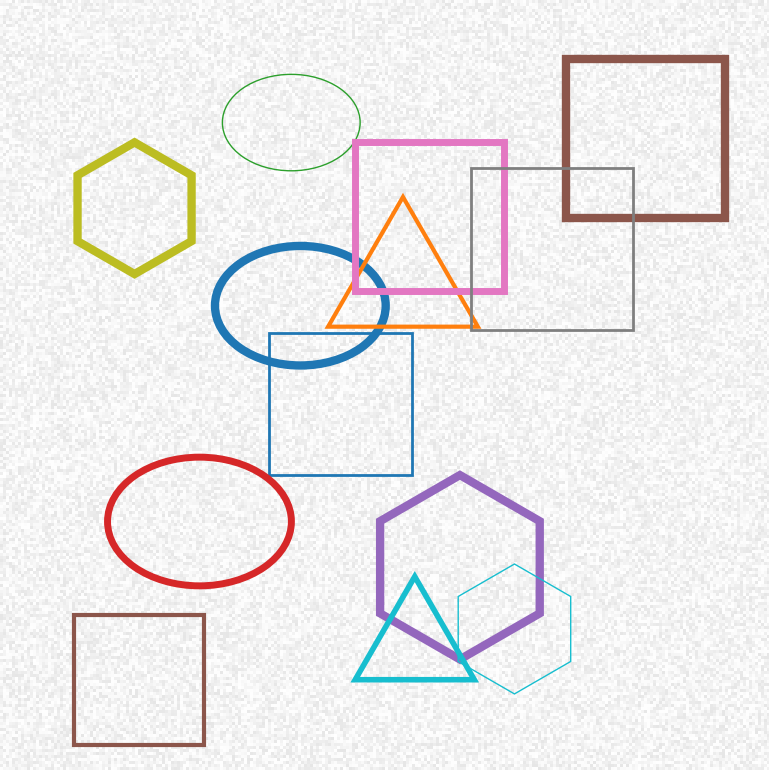[{"shape": "square", "thickness": 1, "radius": 0.46, "center": [0.442, 0.475]}, {"shape": "oval", "thickness": 3, "radius": 0.55, "center": [0.39, 0.603]}, {"shape": "triangle", "thickness": 1.5, "radius": 0.56, "center": [0.523, 0.632]}, {"shape": "oval", "thickness": 0.5, "radius": 0.45, "center": [0.378, 0.841]}, {"shape": "oval", "thickness": 2.5, "radius": 0.6, "center": [0.259, 0.323]}, {"shape": "hexagon", "thickness": 3, "radius": 0.6, "center": [0.597, 0.263]}, {"shape": "square", "thickness": 3, "radius": 0.52, "center": [0.838, 0.82]}, {"shape": "square", "thickness": 1.5, "radius": 0.42, "center": [0.18, 0.117]}, {"shape": "square", "thickness": 2.5, "radius": 0.48, "center": [0.558, 0.719]}, {"shape": "square", "thickness": 1, "radius": 0.53, "center": [0.716, 0.677]}, {"shape": "hexagon", "thickness": 3, "radius": 0.43, "center": [0.175, 0.73]}, {"shape": "triangle", "thickness": 2, "radius": 0.45, "center": [0.539, 0.162]}, {"shape": "hexagon", "thickness": 0.5, "radius": 0.42, "center": [0.668, 0.183]}]